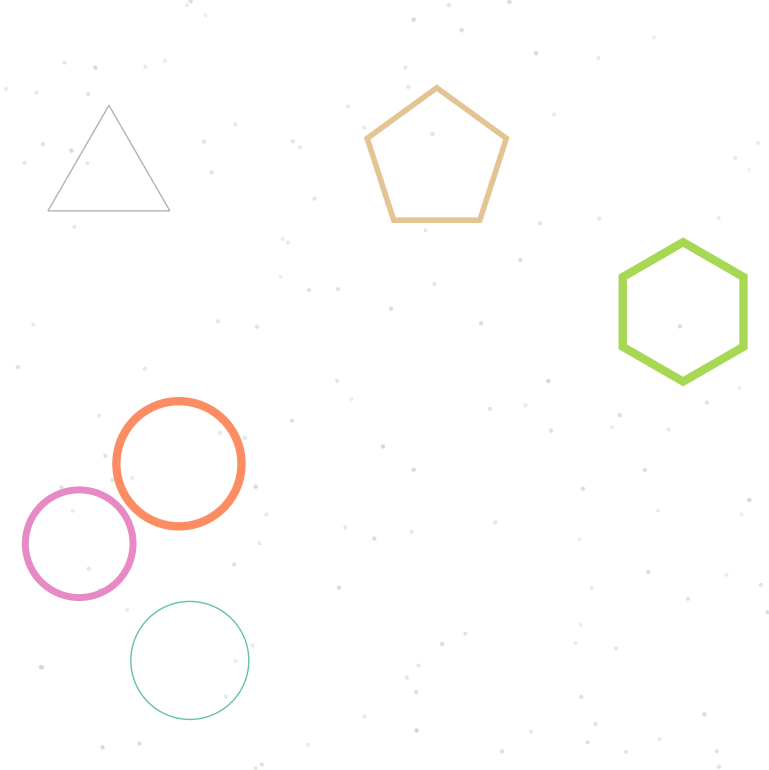[{"shape": "circle", "thickness": 0.5, "radius": 0.38, "center": [0.247, 0.142]}, {"shape": "circle", "thickness": 3, "radius": 0.41, "center": [0.232, 0.398]}, {"shape": "circle", "thickness": 2.5, "radius": 0.35, "center": [0.103, 0.294]}, {"shape": "hexagon", "thickness": 3, "radius": 0.45, "center": [0.887, 0.595]}, {"shape": "pentagon", "thickness": 2, "radius": 0.48, "center": [0.567, 0.791]}, {"shape": "triangle", "thickness": 0.5, "radius": 0.46, "center": [0.141, 0.772]}]